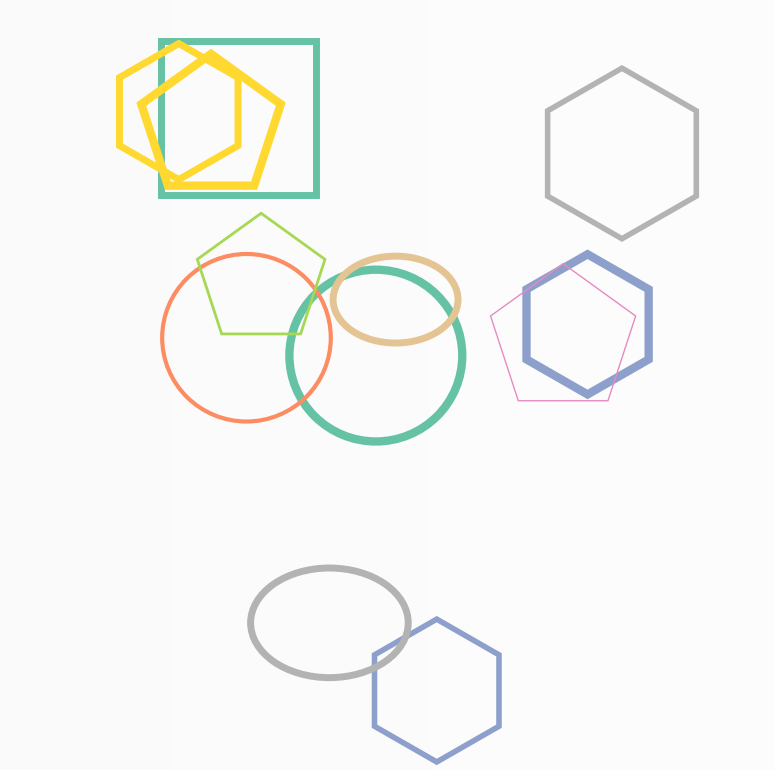[{"shape": "circle", "thickness": 3, "radius": 0.56, "center": [0.485, 0.538]}, {"shape": "square", "thickness": 2.5, "radius": 0.5, "center": [0.308, 0.846]}, {"shape": "circle", "thickness": 1.5, "radius": 0.54, "center": [0.318, 0.561]}, {"shape": "hexagon", "thickness": 2, "radius": 0.46, "center": [0.564, 0.103]}, {"shape": "hexagon", "thickness": 3, "radius": 0.46, "center": [0.758, 0.579]}, {"shape": "pentagon", "thickness": 0.5, "radius": 0.49, "center": [0.727, 0.559]}, {"shape": "pentagon", "thickness": 1, "radius": 0.43, "center": [0.337, 0.636]}, {"shape": "hexagon", "thickness": 2.5, "radius": 0.44, "center": [0.231, 0.855]}, {"shape": "pentagon", "thickness": 3, "radius": 0.47, "center": [0.272, 0.835]}, {"shape": "oval", "thickness": 2.5, "radius": 0.4, "center": [0.51, 0.611]}, {"shape": "oval", "thickness": 2.5, "radius": 0.51, "center": [0.425, 0.191]}, {"shape": "hexagon", "thickness": 2, "radius": 0.55, "center": [0.803, 0.801]}]